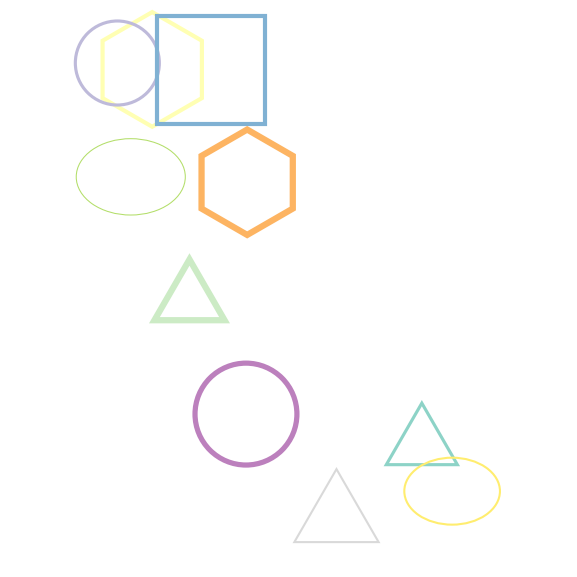[{"shape": "triangle", "thickness": 1.5, "radius": 0.36, "center": [0.73, 0.23]}, {"shape": "hexagon", "thickness": 2, "radius": 0.5, "center": [0.264, 0.879]}, {"shape": "circle", "thickness": 1.5, "radius": 0.36, "center": [0.203, 0.89]}, {"shape": "square", "thickness": 2, "radius": 0.47, "center": [0.365, 0.878]}, {"shape": "hexagon", "thickness": 3, "radius": 0.46, "center": [0.428, 0.684]}, {"shape": "oval", "thickness": 0.5, "radius": 0.47, "center": [0.226, 0.693]}, {"shape": "triangle", "thickness": 1, "radius": 0.42, "center": [0.583, 0.103]}, {"shape": "circle", "thickness": 2.5, "radius": 0.44, "center": [0.426, 0.282]}, {"shape": "triangle", "thickness": 3, "radius": 0.35, "center": [0.328, 0.48]}, {"shape": "oval", "thickness": 1, "radius": 0.41, "center": [0.783, 0.149]}]